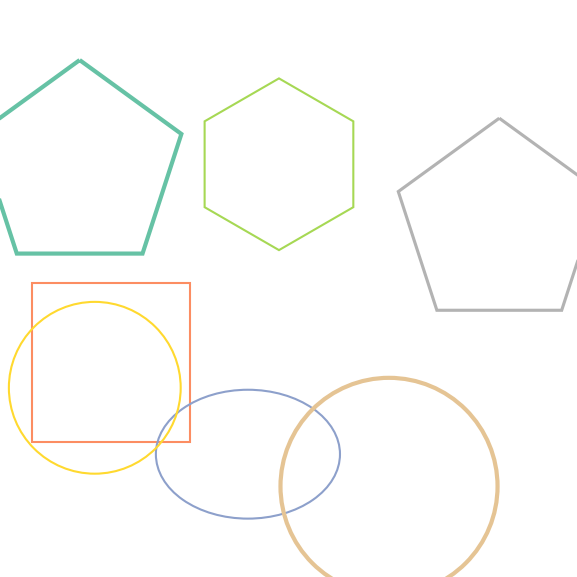[{"shape": "pentagon", "thickness": 2, "radius": 0.93, "center": [0.138, 0.71]}, {"shape": "square", "thickness": 1, "radius": 0.69, "center": [0.192, 0.371]}, {"shape": "oval", "thickness": 1, "radius": 0.8, "center": [0.429, 0.213]}, {"shape": "hexagon", "thickness": 1, "radius": 0.74, "center": [0.483, 0.715]}, {"shape": "circle", "thickness": 1, "radius": 0.74, "center": [0.164, 0.328]}, {"shape": "circle", "thickness": 2, "radius": 0.94, "center": [0.674, 0.157]}, {"shape": "pentagon", "thickness": 1.5, "radius": 0.92, "center": [0.865, 0.611]}]